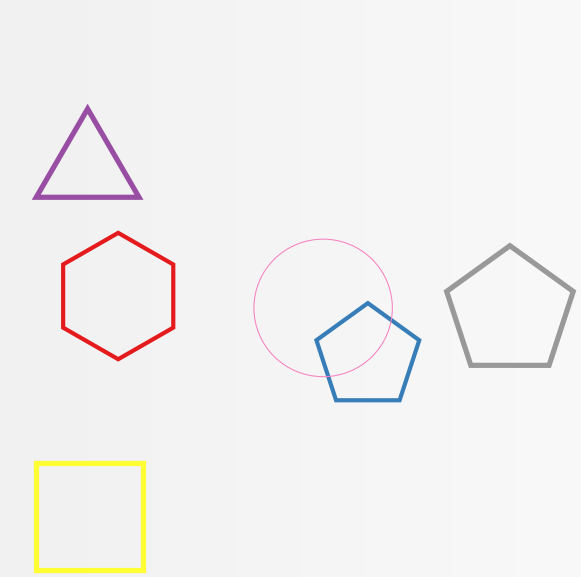[{"shape": "hexagon", "thickness": 2, "radius": 0.55, "center": [0.203, 0.486]}, {"shape": "pentagon", "thickness": 2, "radius": 0.47, "center": [0.633, 0.381]}, {"shape": "triangle", "thickness": 2.5, "radius": 0.51, "center": [0.151, 0.709]}, {"shape": "square", "thickness": 2.5, "radius": 0.46, "center": [0.154, 0.105]}, {"shape": "circle", "thickness": 0.5, "radius": 0.6, "center": [0.556, 0.466]}, {"shape": "pentagon", "thickness": 2.5, "radius": 0.57, "center": [0.877, 0.459]}]